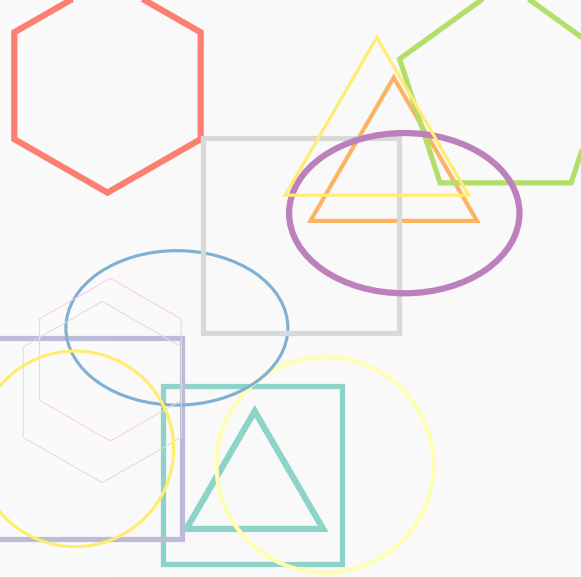[{"shape": "triangle", "thickness": 3, "radius": 0.68, "center": [0.438, 0.151]}, {"shape": "square", "thickness": 2.5, "radius": 0.77, "center": [0.434, 0.177]}, {"shape": "circle", "thickness": 2, "radius": 0.93, "center": [0.559, 0.194]}, {"shape": "square", "thickness": 2.5, "radius": 0.87, "center": [0.14, 0.24]}, {"shape": "hexagon", "thickness": 3, "radius": 0.93, "center": [0.185, 0.851]}, {"shape": "oval", "thickness": 1.5, "radius": 0.95, "center": [0.304, 0.431]}, {"shape": "triangle", "thickness": 2, "radius": 0.83, "center": [0.677, 0.699]}, {"shape": "pentagon", "thickness": 2.5, "radius": 0.96, "center": [0.87, 0.838]}, {"shape": "hexagon", "thickness": 0.5, "radius": 0.7, "center": [0.19, 0.376]}, {"shape": "square", "thickness": 2.5, "radius": 0.84, "center": [0.518, 0.592]}, {"shape": "oval", "thickness": 3, "radius": 0.99, "center": [0.696, 0.63]}, {"shape": "hexagon", "thickness": 0.5, "radius": 0.78, "center": [0.176, 0.32]}, {"shape": "circle", "thickness": 1.5, "radius": 0.85, "center": [0.129, 0.222]}, {"shape": "triangle", "thickness": 1.5, "radius": 0.91, "center": [0.648, 0.752]}]